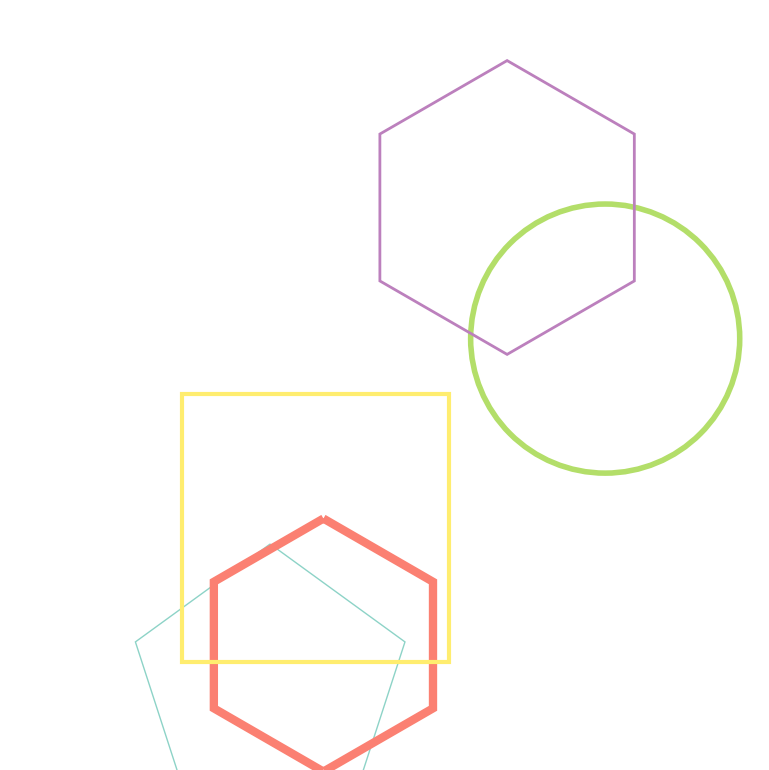[{"shape": "pentagon", "thickness": 0.5, "radius": 0.92, "center": [0.351, 0.109]}, {"shape": "hexagon", "thickness": 3, "radius": 0.82, "center": [0.42, 0.162]}, {"shape": "circle", "thickness": 2, "radius": 0.87, "center": [0.786, 0.56]}, {"shape": "hexagon", "thickness": 1, "radius": 0.95, "center": [0.659, 0.731]}, {"shape": "square", "thickness": 1.5, "radius": 0.87, "center": [0.409, 0.314]}]